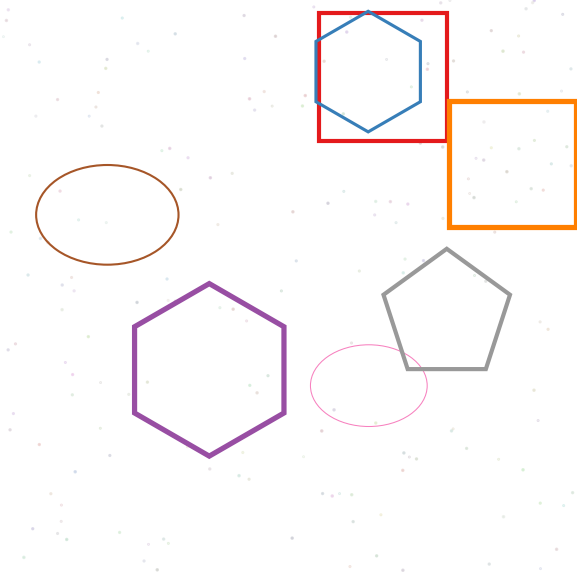[{"shape": "square", "thickness": 2, "radius": 0.55, "center": [0.663, 0.866]}, {"shape": "hexagon", "thickness": 1.5, "radius": 0.52, "center": [0.638, 0.875]}, {"shape": "hexagon", "thickness": 2.5, "radius": 0.75, "center": [0.362, 0.359]}, {"shape": "square", "thickness": 2.5, "radius": 0.55, "center": [0.888, 0.715]}, {"shape": "oval", "thickness": 1, "radius": 0.62, "center": [0.186, 0.627]}, {"shape": "oval", "thickness": 0.5, "radius": 0.51, "center": [0.639, 0.331]}, {"shape": "pentagon", "thickness": 2, "radius": 0.58, "center": [0.774, 0.453]}]